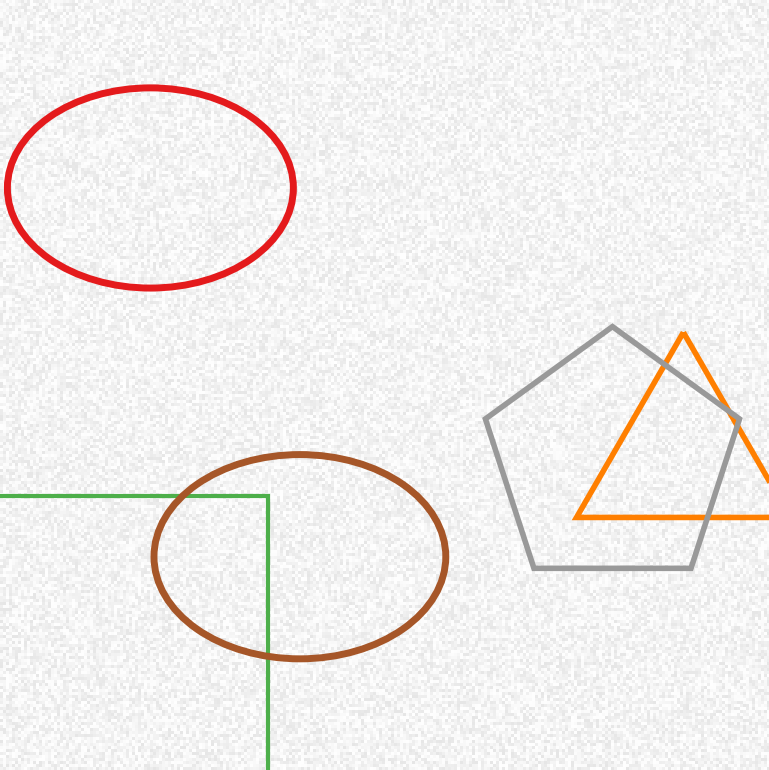[{"shape": "oval", "thickness": 2.5, "radius": 0.93, "center": [0.195, 0.756]}, {"shape": "square", "thickness": 1.5, "radius": 1.0, "center": [0.148, 0.156]}, {"shape": "triangle", "thickness": 2, "radius": 0.8, "center": [0.888, 0.408]}, {"shape": "oval", "thickness": 2.5, "radius": 0.95, "center": [0.389, 0.277]}, {"shape": "pentagon", "thickness": 2, "radius": 0.87, "center": [0.795, 0.402]}]